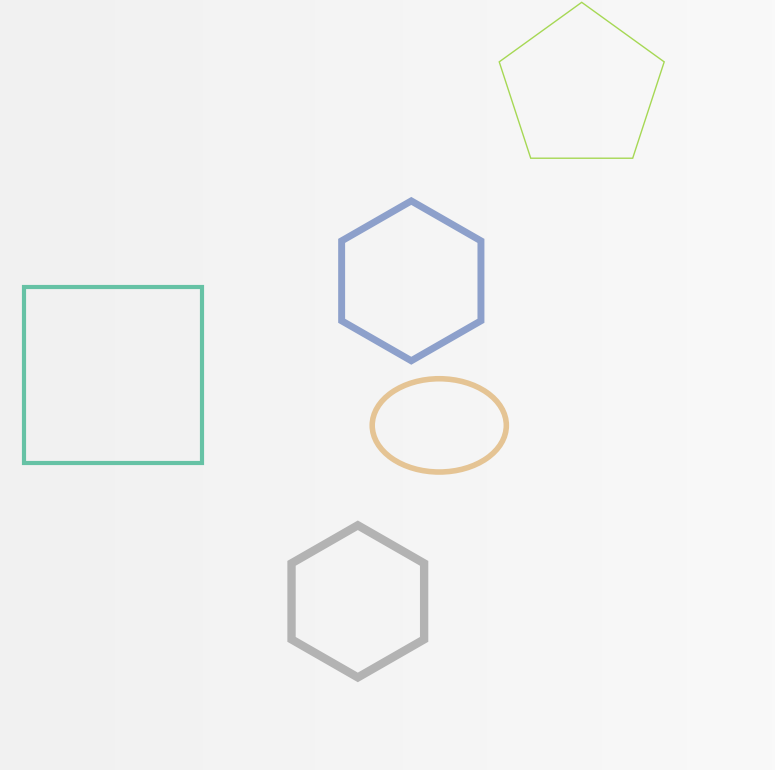[{"shape": "square", "thickness": 1.5, "radius": 0.57, "center": [0.146, 0.513]}, {"shape": "hexagon", "thickness": 2.5, "radius": 0.52, "center": [0.531, 0.635]}, {"shape": "pentagon", "thickness": 0.5, "radius": 0.56, "center": [0.751, 0.885]}, {"shape": "oval", "thickness": 2, "radius": 0.43, "center": [0.567, 0.448]}, {"shape": "hexagon", "thickness": 3, "radius": 0.49, "center": [0.462, 0.219]}]